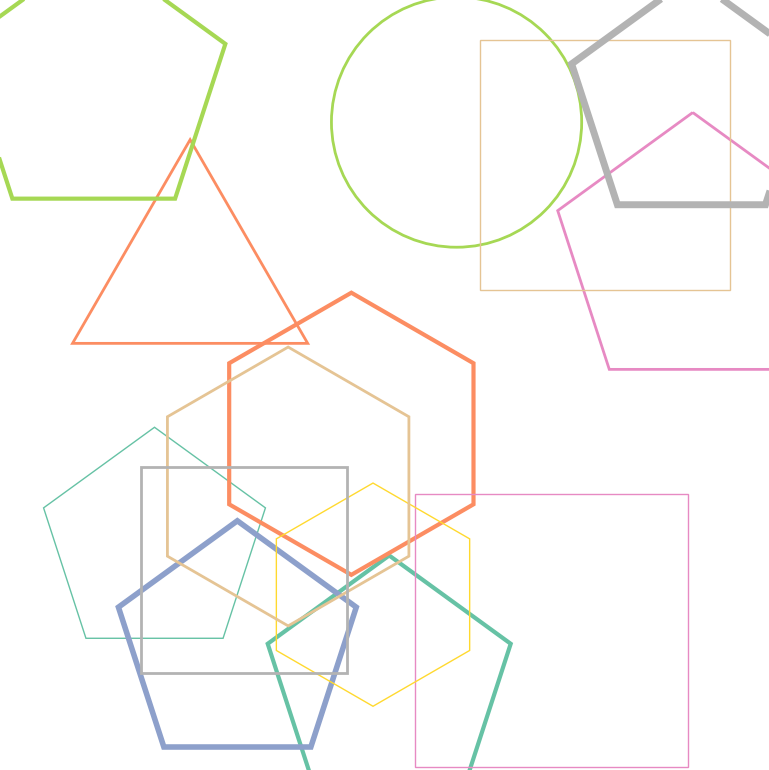[{"shape": "pentagon", "thickness": 1.5, "radius": 0.83, "center": [0.505, 0.113]}, {"shape": "pentagon", "thickness": 0.5, "radius": 0.76, "center": [0.201, 0.294]}, {"shape": "hexagon", "thickness": 1.5, "radius": 0.92, "center": [0.456, 0.437]}, {"shape": "triangle", "thickness": 1, "radius": 0.88, "center": [0.247, 0.642]}, {"shape": "pentagon", "thickness": 2, "radius": 0.81, "center": [0.308, 0.161]}, {"shape": "pentagon", "thickness": 1, "radius": 0.92, "center": [0.9, 0.669]}, {"shape": "square", "thickness": 0.5, "radius": 0.89, "center": [0.716, 0.181]}, {"shape": "pentagon", "thickness": 1.5, "radius": 0.9, "center": [0.122, 0.887]}, {"shape": "circle", "thickness": 1, "radius": 0.81, "center": [0.593, 0.841]}, {"shape": "hexagon", "thickness": 0.5, "radius": 0.72, "center": [0.484, 0.228]}, {"shape": "square", "thickness": 0.5, "radius": 0.81, "center": [0.786, 0.785]}, {"shape": "hexagon", "thickness": 1, "radius": 0.91, "center": [0.374, 0.368]}, {"shape": "pentagon", "thickness": 2.5, "radius": 0.82, "center": [0.898, 0.866]}, {"shape": "square", "thickness": 1, "radius": 0.67, "center": [0.316, 0.259]}]